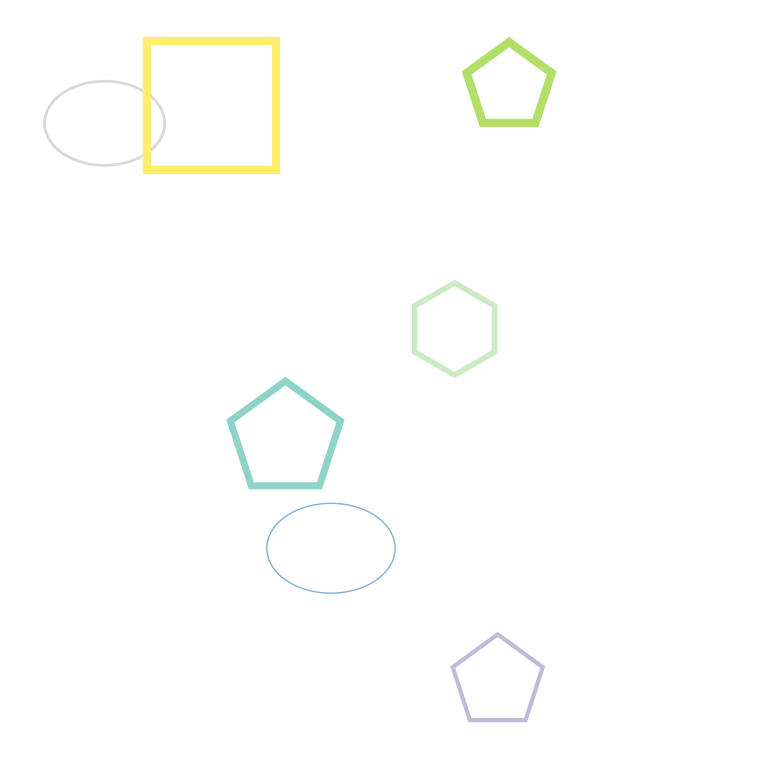[{"shape": "pentagon", "thickness": 2.5, "radius": 0.38, "center": [0.371, 0.43]}, {"shape": "pentagon", "thickness": 1.5, "radius": 0.31, "center": [0.646, 0.115]}, {"shape": "oval", "thickness": 0.5, "radius": 0.42, "center": [0.43, 0.288]}, {"shape": "pentagon", "thickness": 3, "radius": 0.29, "center": [0.661, 0.887]}, {"shape": "oval", "thickness": 1, "radius": 0.39, "center": [0.136, 0.84]}, {"shape": "hexagon", "thickness": 2, "radius": 0.3, "center": [0.59, 0.573]}, {"shape": "square", "thickness": 3, "radius": 0.42, "center": [0.274, 0.863]}]